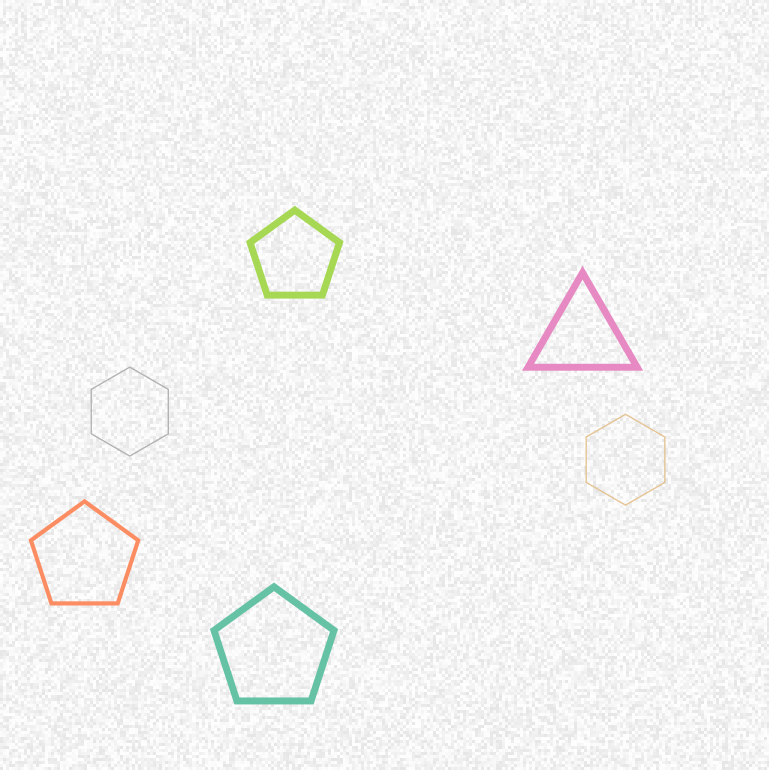[{"shape": "pentagon", "thickness": 2.5, "radius": 0.41, "center": [0.356, 0.156]}, {"shape": "pentagon", "thickness": 1.5, "radius": 0.37, "center": [0.11, 0.276]}, {"shape": "triangle", "thickness": 2.5, "radius": 0.41, "center": [0.757, 0.564]}, {"shape": "pentagon", "thickness": 2.5, "radius": 0.31, "center": [0.383, 0.666]}, {"shape": "hexagon", "thickness": 0.5, "radius": 0.29, "center": [0.812, 0.403]}, {"shape": "hexagon", "thickness": 0.5, "radius": 0.29, "center": [0.169, 0.465]}]